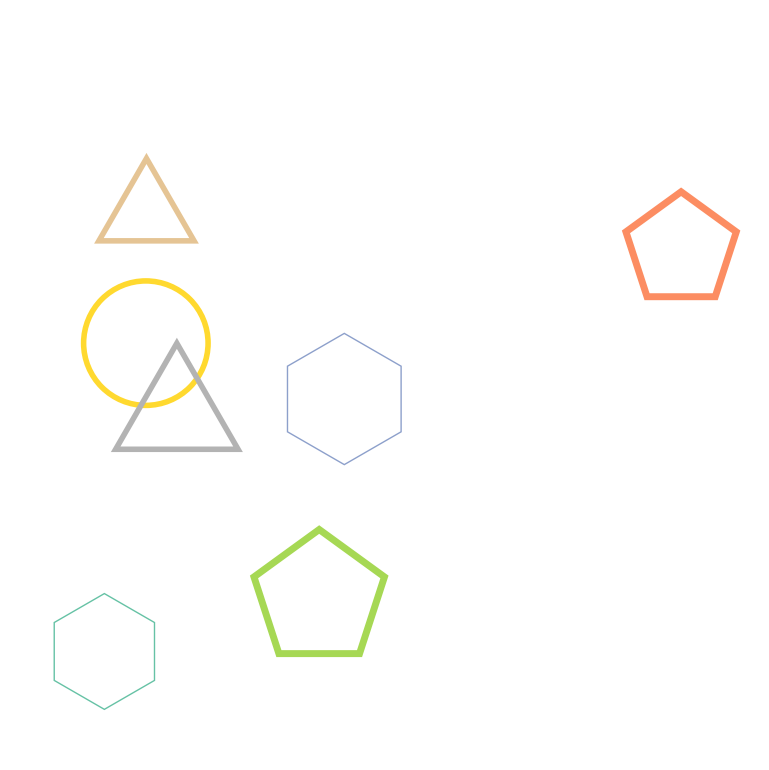[{"shape": "hexagon", "thickness": 0.5, "radius": 0.38, "center": [0.136, 0.154]}, {"shape": "pentagon", "thickness": 2.5, "radius": 0.38, "center": [0.885, 0.676]}, {"shape": "hexagon", "thickness": 0.5, "radius": 0.43, "center": [0.447, 0.482]}, {"shape": "pentagon", "thickness": 2.5, "radius": 0.45, "center": [0.415, 0.223]}, {"shape": "circle", "thickness": 2, "radius": 0.4, "center": [0.189, 0.554]}, {"shape": "triangle", "thickness": 2, "radius": 0.36, "center": [0.19, 0.723]}, {"shape": "triangle", "thickness": 2, "radius": 0.46, "center": [0.23, 0.462]}]